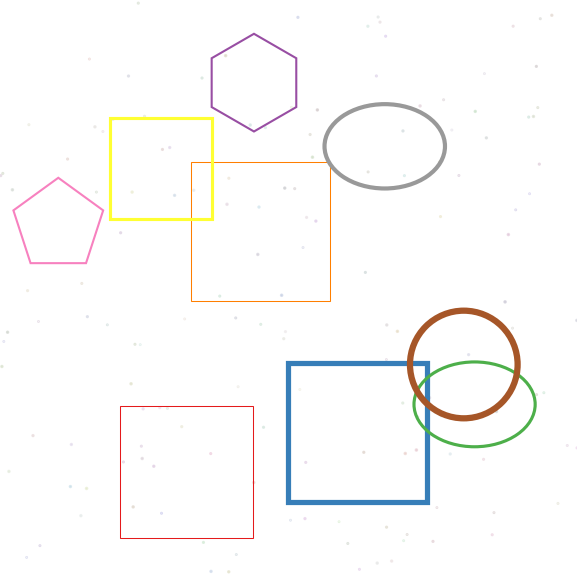[{"shape": "square", "thickness": 0.5, "radius": 0.57, "center": [0.323, 0.181]}, {"shape": "square", "thickness": 2.5, "radius": 0.6, "center": [0.619, 0.25]}, {"shape": "oval", "thickness": 1.5, "radius": 0.52, "center": [0.822, 0.299]}, {"shape": "hexagon", "thickness": 1, "radius": 0.42, "center": [0.44, 0.856]}, {"shape": "square", "thickness": 0.5, "radius": 0.6, "center": [0.451, 0.599]}, {"shape": "square", "thickness": 1.5, "radius": 0.44, "center": [0.278, 0.707]}, {"shape": "circle", "thickness": 3, "radius": 0.47, "center": [0.803, 0.368]}, {"shape": "pentagon", "thickness": 1, "radius": 0.41, "center": [0.101, 0.61]}, {"shape": "oval", "thickness": 2, "radius": 0.52, "center": [0.666, 0.746]}]